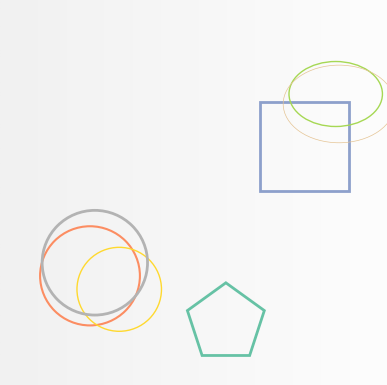[{"shape": "pentagon", "thickness": 2, "radius": 0.52, "center": [0.583, 0.161]}, {"shape": "circle", "thickness": 1.5, "radius": 0.64, "center": [0.232, 0.284]}, {"shape": "square", "thickness": 2, "radius": 0.58, "center": [0.786, 0.621]}, {"shape": "oval", "thickness": 1, "radius": 0.6, "center": [0.866, 0.756]}, {"shape": "circle", "thickness": 1, "radius": 0.55, "center": [0.308, 0.249]}, {"shape": "oval", "thickness": 0.5, "radius": 0.72, "center": [0.875, 0.73]}, {"shape": "circle", "thickness": 2, "radius": 0.68, "center": [0.245, 0.318]}]